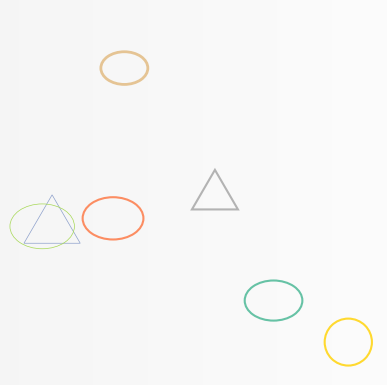[{"shape": "oval", "thickness": 1.5, "radius": 0.37, "center": [0.706, 0.219]}, {"shape": "oval", "thickness": 1.5, "radius": 0.39, "center": [0.292, 0.433]}, {"shape": "triangle", "thickness": 0.5, "radius": 0.42, "center": [0.134, 0.41]}, {"shape": "oval", "thickness": 0.5, "radius": 0.42, "center": [0.109, 0.412]}, {"shape": "circle", "thickness": 1.5, "radius": 0.3, "center": [0.899, 0.111]}, {"shape": "oval", "thickness": 2, "radius": 0.3, "center": [0.321, 0.823]}, {"shape": "triangle", "thickness": 1.5, "radius": 0.34, "center": [0.555, 0.49]}]